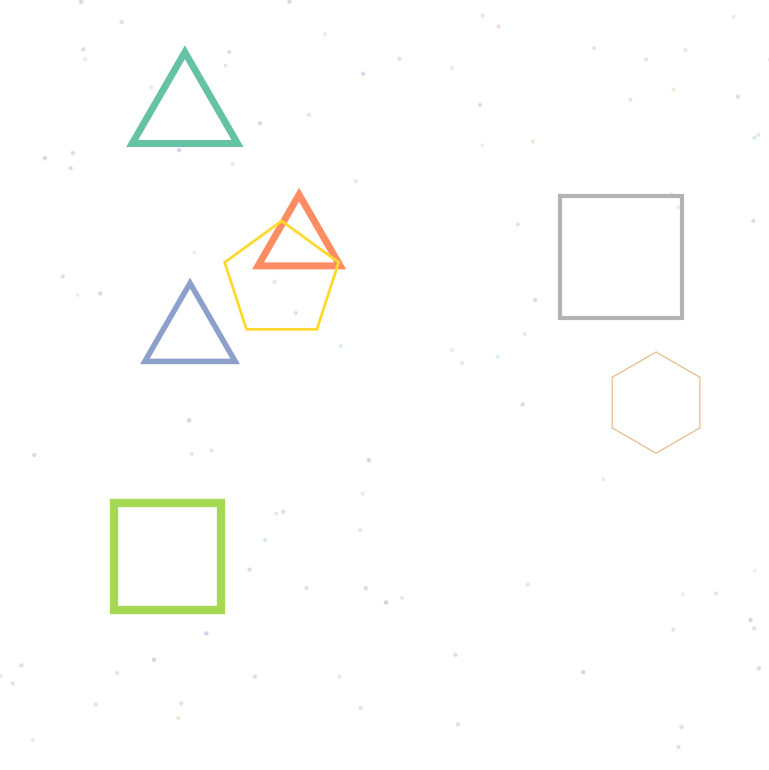[{"shape": "triangle", "thickness": 2.5, "radius": 0.39, "center": [0.24, 0.853]}, {"shape": "triangle", "thickness": 2.5, "radius": 0.31, "center": [0.388, 0.686]}, {"shape": "triangle", "thickness": 2, "radius": 0.34, "center": [0.247, 0.564]}, {"shape": "square", "thickness": 3, "radius": 0.35, "center": [0.217, 0.278]}, {"shape": "pentagon", "thickness": 1, "radius": 0.39, "center": [0.366, 0.635]}, {"shape": "hexagon", "thickness": 0.5, "radius": 0.33, "center": [0.852, 0.477]}, {"shape": "square", "thickness": 1.5, "radius": 0.4, "center": [0.806, 0.666]}]